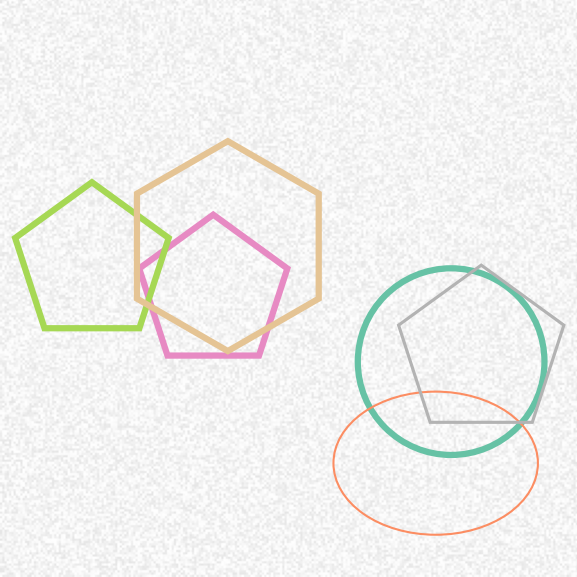[{"shape": "circle", "thickness": 3, "radius": 0.81, "center": [0.781, 0.373]}, {"shape": "oval", "thickness": 1, "radius": 0.89, "center": [0.754, 0.197]}, {"shape": "pentagon", "thickness": 3, "radius": 0.67, "center": [0.369, 0.493]}, {"shape": "pentagon", "thickness": 3, "radius": 0.7, "center": [0.159, 0.544]}, {"shape": "hexagon", "thickness": 3, "radius": 0.91, "center": [0.395, 0.573]}, {"shape": "pentagon", "thickness": 1.5, "radius": 0.75, "center": [0.833, 0.39]}]